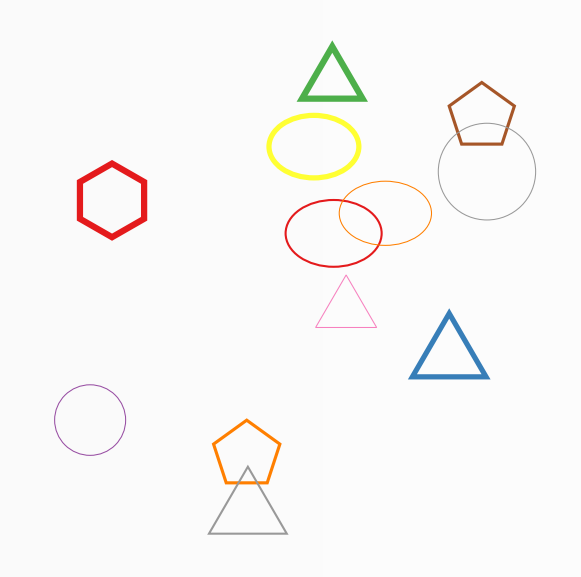[{"shape": "oval", "thickness": 1, "radius": 0.41, "center": [0.574, 0.595]}, {"shape": "hexagon", "thickness": 3, "radius": 0.32, "center": [0.193, 0.652]}, {"shape": "triangle", "thickness": 2.5, "radius": 0.37, "center": [0.773, 0.383]}, {"shape": "triangle", "thickness": 3, "radius": 0.3, "center": [0.572, 0.858]}, {"shape": "circle", "thickness": 0.5, "radius": 0.31, "center": [0.155, 0.272]}, {"shape": "pentagon", "thickness": 1.5, "radius": 0.3, "center": [0.424, 0.212]}, {"shape": "oval", "thickness": 0.5, "radius": 0.4, "center": [0.663, 0.63]}, {"shape": "oval", "thickness": 2.5, "radius": 0.39, "center": [0.54, 0.745]}, {"shape": "pentagon", "thickness": 1.5, "radius": 0.29, "center": [0.829, 0.797]}, {"shape": "triangle", "thickness": 0.5, "radius": 0.3, "center": [0.595, 0.462]}, {"shape": "circle", "thickness": 0.5, "radius": 0.42, "center": [0.838, 0.702]}, {"shape": "triangle", "thickness": 1, "radius": 0.39, "center": [0.426, 0.114]}]